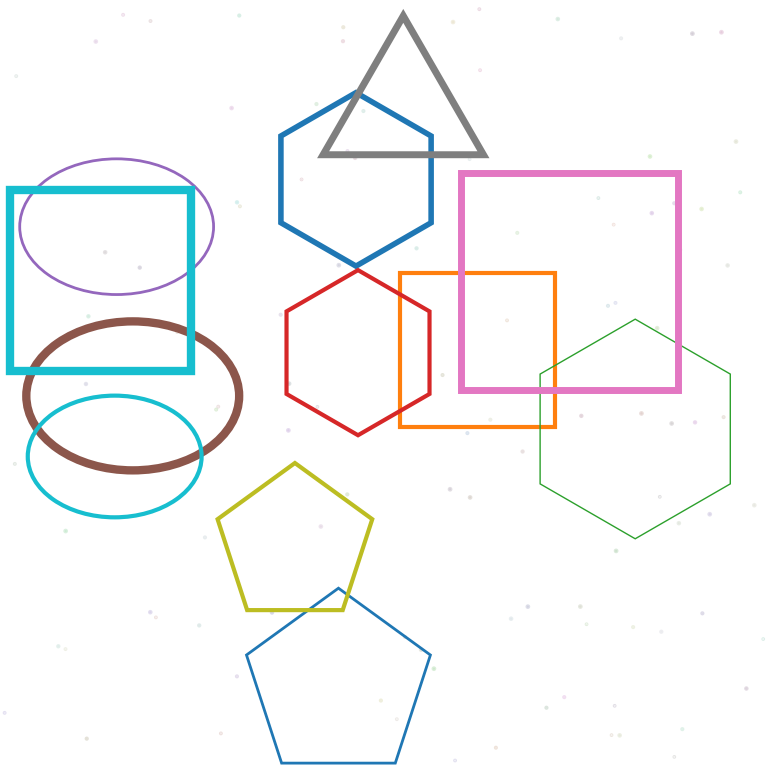[{"shape": "hexagon", "thickness": 2, "radius": 0.56, "center": [0.462, 0.767]}, {"shape": "pentagon", "thickness": 1, "radius": 0.63, "center": [0.44, 0.111]}, {"shape": "square", "thickness": 1.5, "radius": 0.5, "center": [0.62, 0.546]}, {"shape": "hexagon", "thickness": 0.5, "radius": 0.71, "center": [0.825, 0.443]}, {"shape": "hexagon", "thickness": 1.5, "radius": 0.54, "center": [0.465, 0.542]}, {"shape": "oval", "thickness": 1, "radius": 0.63, "center": [0.151, 0.706]}, {"shape": "oval", "thickness": 3, "radius": 0.69, "center": [0.172, 0.486]}, {"shape": "square", "thickness": 2.5, "radius": 0.71, "center": [0.74, 0.634]}, {"shape": "triangle", "thickness": 2.5, "radius": 0.6, "center": [0.524, 0.859]}, {"shape": "pentagon", "thickness": 1.5, "radius": 0.53, "center": [0.383, 0.293]}, {"shape": "oval", "thickness": 1.5, "radius": 0.56, "center": [0.149, 0.407]}, {"shape": "square", "thickness": 3, "radius": 0.59, "center": [0.131, 0.635]}]